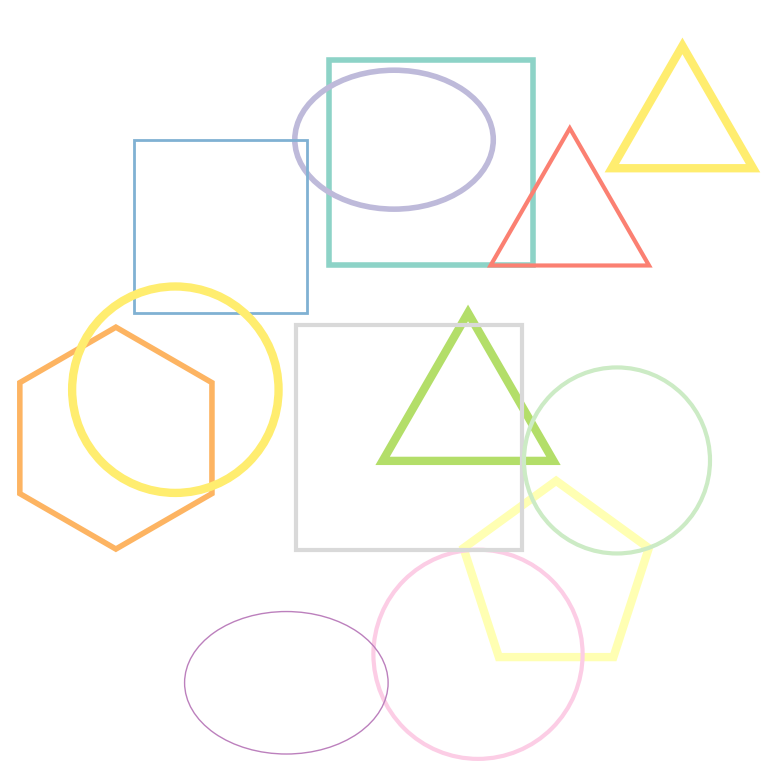[{"shape": "square", "thickness": 2, "radius": 0.66, "center": [0.56, 0.789]}, {"shape": "pentagon", "thickness": 3, "radius": 0.63, "center": [0.722, 0.249]}, {"shape": "oval", "thickness": 2, "radius": 0.64, "center": [0.512, 0.819]}, {"shape": "triangle", "thickness": 1.5, "radius": 0.59, "center": [0.74, 0.715]}, {"shape": "square", "thickness": 1, "radius": 0.56, "center": [0.287, 0.705]}, {"shape": "hexagon", "thickness": 2, "radius": 0.72, "center": [0.151, 0.431]}, {"shape": "triangle", "thickness": 3, "radius": 0.64, "center": [0.608, 0.466]}, {"shape": "circle", "thickness": 1.5, "radius": 0.68, "center": [0.621, 0.15]}, {"shape": "square", "thickness": 1.5, "radius": 0.73, "center": [0.531, 0.432]}, {"shape": "oval", "thickness": 0.5, "radius": 0.66, "center": [0.372, 0.113]}, {"shape": "circle", "thickness": 1.5, "radius": 0.6, "center": [0.801, 0.402]}, {"shape": "triangle", "thickness": 3, "radius": 0.53, "center": [0.886, 0.834]}, {"shape": "circle", "thickness": 3, "radius": 0.67, "center": [0.228, 0.494]}]